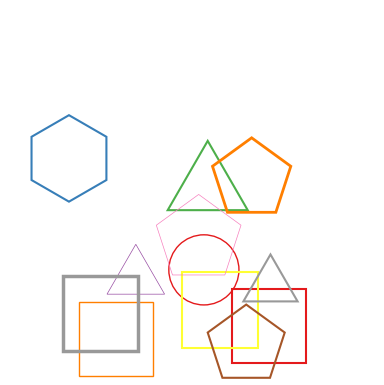[{"shape": "square", "thickness": 1.5, "radius": 0.48, "center": [0.698, 0.153]}, {"shape": "circle", "thickness": 1, "radius": 0.46, "center": [0.53, 0.299]}, {"shape": "hexagon", "thickness": 1.5, "radius": 0.56, "center": [0.179, 0.589]}, {"shape": "triangle", "thickness": 1.5, "radius": 0.6, "center": [0.54, 0.514]}, {"shape": "triangle", "thickness": 0.5, "radius": 0.43, "center": [0.353, 0.279]}, {"shape": "pentagon", "thickness": 2, "radius": 0.53, "center": [0.654, 0.535]}, {"shape": "square", "thickness": 1, "radius": 0.48, "center": [0.301, 0.12]}, {"shape": "square", "thickness": 1.5, "radius": 0.5, "center": [0.571, 0.195]}, {"shape": "pentagon", "thickness": 1.5, "radius": 0.53, "center": [0.64, 0.104]}, {"shape": "pentagon", "thickness": 0.5, "radius": 0.58, "center": [0.516, 0.379]}, {"shape": "triangle", "thickness": 1.5, "radius": 0.41, "center": [0.703, 0.258]}, {"shape": "square", "thickness": 2.5, "radius": 0.49, "center": [0.262, 0.186]}]